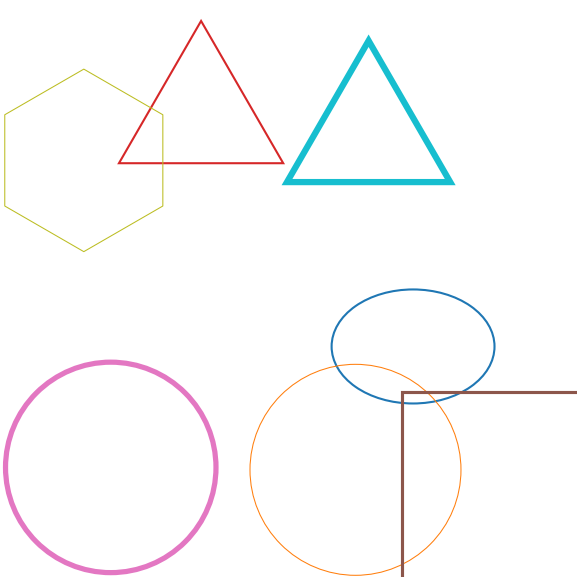[{"shape": "oval", "thickness": 1, "radius": 0.71, "center": [0.715, 0.399]}, {"shape": "circle", "thickness": 0.5, "radius": 0.91, "center": [0.616, 0.186]}, {"shape": "triangle", "thickness": 1, "radius": 0.82, "center": [0.348, 0.799]}, {"shape": "square", "thickness": 1.5, "radius": 0.88, "center": [0.873, 0.145]}, {"shape": "circle", "thickness": 2.5, "radius": 0.91, "center": [0.192, 0.19]}, {"shape": "hexagon", "thickness": 0.5, "radius": 0.79, "center": [0.145, 0.721]}, {"shape": "triangle", "thickness": 3, "radius": 0.82, "center": [0.638, 0.765]}]